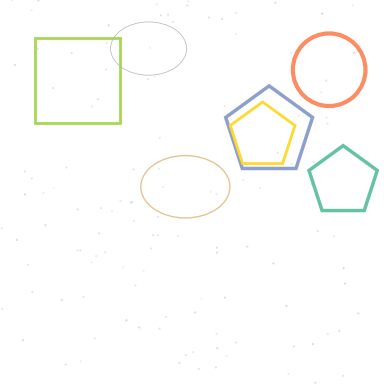[{"shape": "pentagon", "thickness": 2.5, "radius": 0.47, "center": [0.891, 0.528]}, {"shape": "circle", "thickness": 3, "radius": 0.47, "center": [0.855, 0.819]}, {"shape": "pentagon", "thickness": 2.5, "radius": 0.59, "center": [0.699, 0.658]}, {"shape": "square", "thickness": 2, "radius": 0.55, "center": [0.201, 0.791]}, {"shape": "pentagon", "thickness": 2, "radius": 0.44, "center": [0.682, 0.647]}, {"shape": "oval", "thickness": 1, "radius": 0.58, "center": [0.481, 0.515]}, {"shape": "oval", "thickness": 0.5, "radius": 0.49, "center": [0.386, 0.874]}]